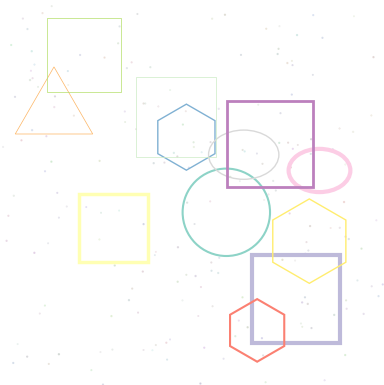[{"shape": "circle", "thickness": 1.5, "radius": 0.57, "center": [0.588, 0.449]}, {"shape": "square", "thickness": 2.5, "radius": 0.45, "center": [0.295, 0.408]}, {"shape": "square", "thickness": 3, "radius": 0.57, "center": [0.769, 0.223]}, {"shape": "hexagon", "thickness": 1.5, "radius": 0.41, "center": [0.668, 0.142]}, {"shape": "hexagon", "thickness": 1, "radius": 0.43, "center": [0.484, 0.644]}, {"shape": "triangle", "thickness": 0.5, "radius": 0.58, "center": [0.14, 0.71]}, {"shape": "square", "thickness": 0.5, "radius": 0.48, "center": [0.217, 0.857]}, {"shape": "oval", "thickness": 3, "radius": 0.4, "center": [0.83, 0.557]}, {"shape": "oval", "thickness": 1, "radius": 0.46, "center": [0.633, 0.598]}, {"shape": "square", "thickness": 2, "radius": 0.56, "center": [0.701, 0.626]}, {"shape": "square", "thickness": 0.5, "radius": 0.52, "center": [0.457, 0.697]}, {"shape": "hexagon", "thickness": 1, "radius": 0.55, "center": [0.803, 0.374]}]